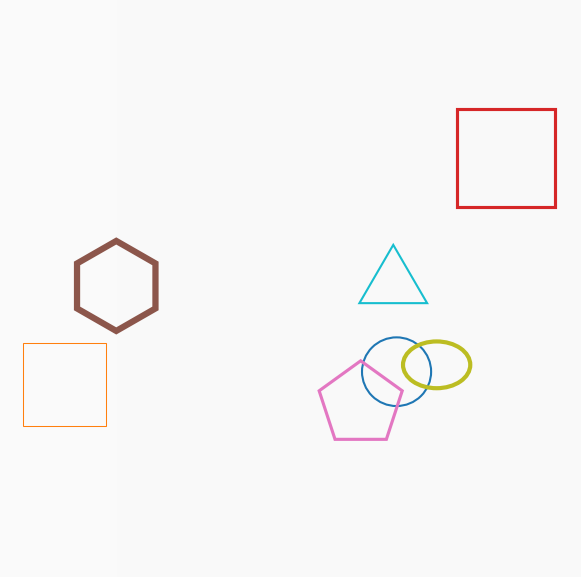[{"shape": "circle", "thickness": 1, "radius": 0.3, "center": [0.682, 0.356]}, {"shape": "square", "thickness": 0.5, "radius": 0.36, "center": [0.111, 0.334]}, {"shape": "square", "thickness": 1.5, "radius": 0.42, "center": [0.871, 0.725]}, {"shape": "hexagon", "thickness": 3, "radius": 0.39, "center": [0.2, 0.504]}, {"shape": "pentagon", "thickness": 1.5, "radius": 0.38, "center": [0.621, 0.299]}, {"shape": "oval", "thickness": 2, "radius": 0.29, "center": [0.751, 0.367]}, {"shape": "triangle", "thickness": 1, "radius": 0.34, "center": [0.677, 0.508]}]